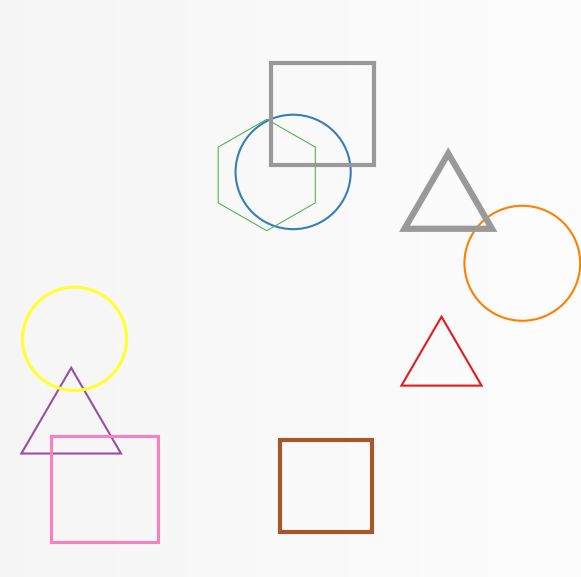[{"shape": "triangle", "thickness": 1, "radius": 0.4, "center": [0.76, 0.371]}, {"shape": "circle", "thickness": 1, "radius": 0.5, "center": [0.504, 0.701]}, {"shape": "hexagon", "thickness": 0.5, "radius": 0.48, "center": [0.459, 0.696]}, {"shape": "triangle", "thickness": 1, "radius": 0.49, "center": [0.122, 0.263]}, {"shape": "circle", "thickness": 1, "radius": 0.5, "center": [0.899, 0.543]}, {"shape": "circle", "thickness": 1.5, "radius": 0.45, "center": [0.128, 0.412]}, {"shape": "square", "thickness": 2, "radius": 0.4, "center": [0.562, 0.158]}, {"shape": "square", "thickness": 1.5, "radius": 0.46, "center": [0.18, 0.153]}, {"shape": "triangle", "thickness": 3, "radius": 0.43, "center": [0.771, 0.646]}, {"shape": "square", "thickness": 2, "radius": 0.44, "center": [0.554, 0.802]}]